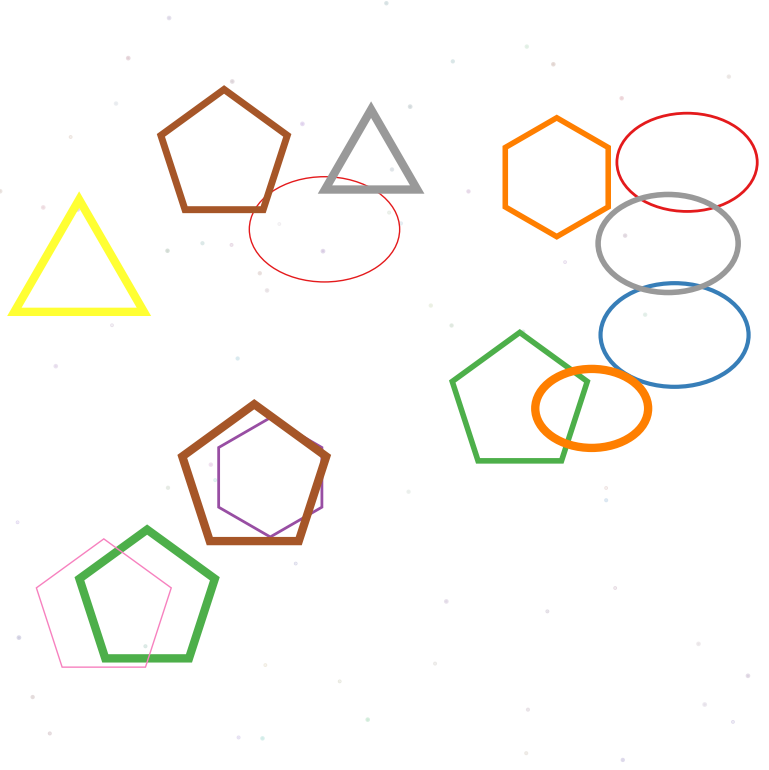[{"shape": "oval", "thickness": 1, "radius": 0.46, "center": [0.892, 0.789]}, {"shape": "oval", "thickness": 0.5, "radius": 0.49, "center": [0.421, 0.702]}, {"shape": "oval", "thickness": 1.5, "radius": 0.48, "center": [0.876, 0.565]}, {"shape": "pentagon", "thickness": 3, "radius": 0.46, "center": [0.191, 0.22]}, {"shape": "pentagon", "thickness": 2, "radius": 0.46, "center": [0.675, 0.476]}, {"shape": "hexagon", "thickness": 1, "radius": 0.39, "center": [0.351, 0.38]}, {"shape": "hexagon", "thickness": 2, "radius": 0.39, "center": [0.723, 0.77]}, {"shape": "oval", "thickness": 3, "radius": 0.37, "center": [0.768, 0.47]}, {"shape": "triangle", "thickness": 3, "radius": 0.49, "center": [0.103, 0.644]}, {"shape": "pentagon", "thickness": 3, "radius": 0.49, "center": [0.33, 0.377]}, {"shape": "pentagon", "thickness": 2.5, "radius": 0.43, "center": [0.291, 0.798]}, {"shape": "pentagon", "thickness": 0.5, "radius": 0.46, "center": [0.135, 0.208]}, {"shape": "oval", "thickness": 2, "radius": 0.45, "center": [0.868, 0.684]}, {"shape": "triangle", "thickness": 3, "radius": 0.35, "center": [0.482, 0.788]}]